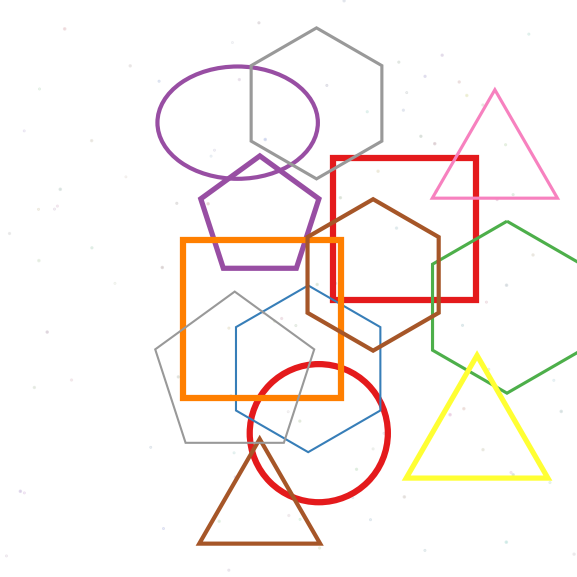[{"shape": "square", "thickness": 3, "radius": 0.62, "center": [0.7, 0.603]}, {"shape": "circle", "thickness": 3, "radius": 0.6, "center": [0.552, 0.249]}, {"shape": "hexagon", "thickness": 1, "radius": 0.72, "center": [0.534, 0.361]}, {"shape": "hexagon", "thickness": 1.5, "radius": 0.74, "center": [0.878, 0.467]}, {"shape": "pentagon", "thickness": 2.5, "radius": 0.54, "center": [0.45, 0.622]}, {"shape": "oval", "thickness": 2, "radius": 0.69, "center": [0.412, 0.787]}, {"shape": "square", "thickness": 3, "radius": 0.68, "center": [0.454, 0.447]}, {"shape": "triangle", "thickness": 2.5, "radius": 0.71, "center": [0.826, 0.242]}, {"shape": "hexagon", "thickness": 2, "radius": 0.66, "center": [0.646, 0.523]}, {"shape": "triangle", "thickness": 2, "radius": 0.6, "center": [0.45, 0.118]}, {"shape": "triangle", "thickness": 1.5, "radius": 0.63, "center": [0.857, 0.719]}, {"shape": "hexagon", "thickness": 1.5, "radius": 0.65, "center": [0.548, 0.82]}, {"shape": "pentagon", "thickness": 1, "radius": 0.72, "center": [0.406, 0.349]}]